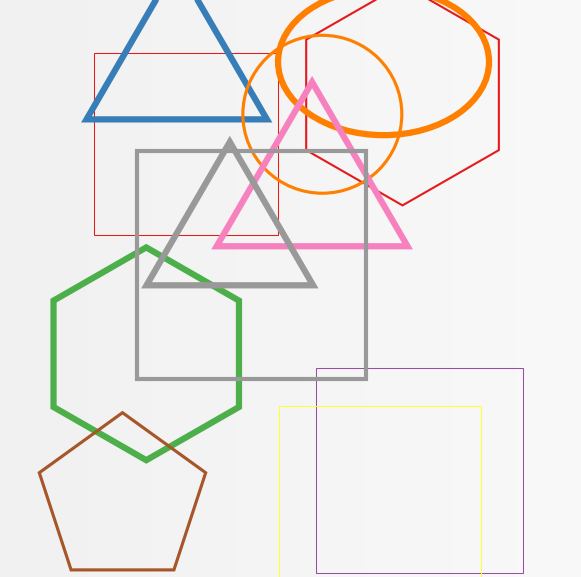[{"shape": "square", "thickness": 0.5, "radius": 0.79, "center": [0.32, 0.749]}, {"shape": "hexagon", "thickness": 1, "radius": 0.96, "center": [0.693, 0.835]}, {"shape": "triangle", "thickness": 3, "radius": 0.9, "center": [0.304, 0.882]}, {"shape": "hexagon", "thickness": 3, "radius": 0.92, "center": [0.252, 0.386]}, {"shape": "square", "thickness": 0.5, "radius": 0.89, "center": [0.722, 0.185]}, {"shape": "oval", "thickness": 3, "radius": 0.91, "center": [0.66, 0.892]}, {"shape": "circle", "thickness": 1.5, "radius": 0.68, "center": [0.555, 0.801]}, {"shape": "square", "thickness": 0.5, "radius": 0.87, "center": [0.653, 0.123]}, {"shape": "pentagon", "thickness": 1.5, "radius": 0.75, "center": [0.211, 0.134]}, {"shape": "triangle", "thickness": 3, "radius": 0.95, "center": [0.537, 0.667]}, {"shape": "triangle", "thickness": 3, "radius": 0.83, "center": [0.395, 0.588]}, {"shape": "square", "thickness": 2, "radius": 0.98, "center": [0.432, 0.54]}]